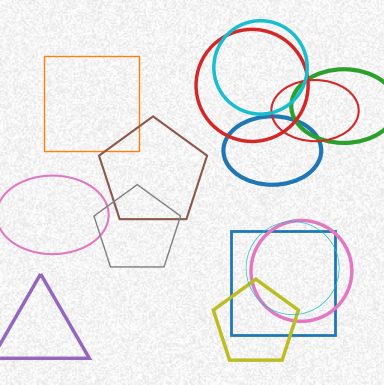[{"shape": "square", "thickness": 2, "radius": 0.68, "center": [0.736, 0.264]}, {"shape": "oval", "thickness": 3, "radius": 0.63, "center": [0.707, 0.609]}, {"shape": "square", "thickness": 1, "radius": 0.62, "center": [0.237, 0.731]}, {"shape": "oval", "thickness": 3, "radius": 0.68, "center": [0.893, 0.724]}, {"shape": "circle", "thickness": 2.5, "radius": 0.73, "center": [0.655, 0.778]}, {"shape": "oval", "thickness": 1.5, "radius": 0.57, "center": [0.818, 0.713]}, {"shape": "triangle", "thickness": 2.5, "radius": 0.73, "center": [0.106, 0.142]}, {"shape": "pentagon", "thickness": 1.5, "radius": 0.74, "center": [0.398, 0.55]}, {"shape": "oval", "thickness": 1.5, "radius": 0.73, "center": [0.137, 0.442]}, {"shape": "circle", "thickness": 2.5, "radius": 0.65, "center": [0.783, 0.296]}, {"shape": "pentagon", "thickness": 1, "radius": 0.59, "center": [0.357, 0.402]}, {"shape": "pentagon", "thickness": 2.5, "radius": 0.58, "center": [0.665, 0.159]}, {"shape": "circle", "thickness": 0.5, "radius": 0.6, "center": [0.76, 0.304]}, {"shape": "circle", "thickness": 2.5, "radius": 0.61, "center": [0.677, 0.825]}]